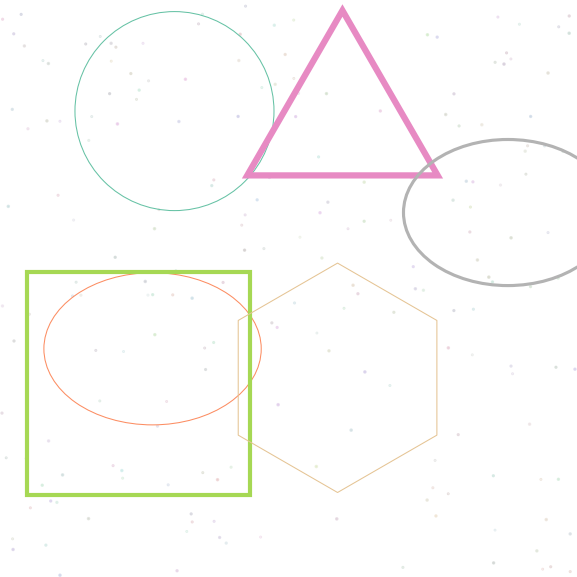[{"shape": "circle", "thickness": 0.5, "radius": 0.86, "center": [0.302, 0.807]}, {"shape": "oval", "thickness": 0.5, "radius": 0.94, "center": [0.264, 0.395]}, {"shape": "triangle", "thickness": 3, "radius": 0.95, "center": [0.593, 0.791]}, {"shape": "square", "thickness": 2, "radius": 0.97, "center": [0.24, 0.335]}, {"shape": "hexagon", "thickness": 0.5, "radius": 0.99, "center": [0.585, 0.345]}, {"shape": "oval", "thickness": 1.5, "radius": 0.9, "center": [0.879, 0.631]}]